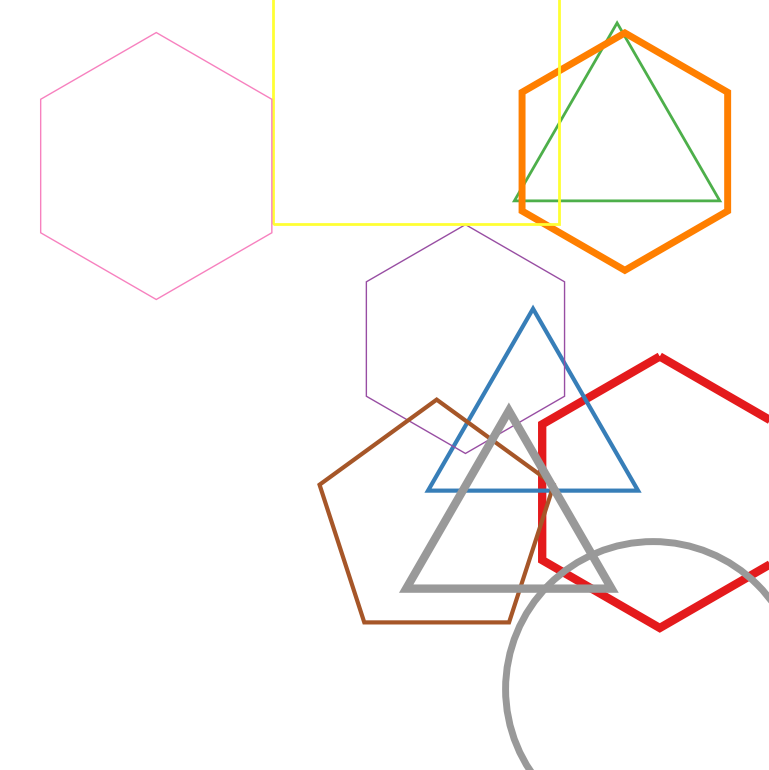[{"shape": "hexagon", "thickness": 3, "radius": 0.88, "center": [0.857, 0.361]}, {"shape": "triangle", "thickness": 1.5, "radius": 0.79, "center": [0.692, 0.442]}, {"shape": "triangle", "thickness": 1, "radius": 0.77, "center": [0.801, 0.816]}, {"shape": "hexagon", "thickness": 0.5, "radius": 0.74, "center": [0.604, 0.56]}, {"shape": "hexagon", "thickness": 2.5, "radius": 0.77, "center": [0.812, 0.803]}, {"shape": "square", "thickness": 1, "radius": 0.93, "center": [0.54, 0.895]}, {"shape": "pentagon", "thickness": 1.5, "radius": 0.8, "center": [0.567, 0.321]}, {"shape": "hexagon", "thickness": 0.5, "radius": 0.87, "center": [0.203, 0.784]}, {"shape": "circle", "thickness": 2.5, "radius": 0.96, "center": [0.848, 0.105]}, {"shape": "triangle", "thickness": 3, "radius": 0.77, "center": [0.661, 0.313]}]